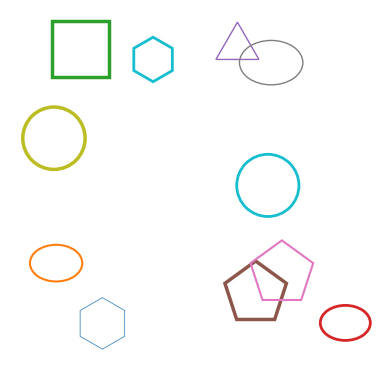[{"shape": "hexagon", "thickness": 0.5, "radius": 0.33, "center": [0.266, 0.16]}, {"shape": "oval", "thickness": 1.5, "radius": 0.34, "center": [0.146, 0.317]}, {"shape": "square", "thickness": 2.5, "radius": 0.37, "center": [0.209, 0.873]}, {"shape": "oval", "thickness": 2, "radius": 0.32, "center": [0.897, 0.161]}, {"shape": "triangle", "thickness": 1, "radius": 0.32, "center": [0.617, 0.878]}, {"shape": "pentagon", "thickness": 2.5, "radius": 0.42, "center": [0.664, 0.238]}, {"shape": "pentagon", "thickness": 1.5, "radius": 0.43, "center": [0.732, 0.29]}, {"shape": "oval", "thickness": 1, "radius": 0.41, "center": [0.704, 0.837]}, {"shape": "circle", "thickness": 2.5, "radius": 0.4, "center": [0.14, 0.641]}, {"shape": "circle", "thickness": 2, "radius": 0.4, "center": [0.696, 0.518]}, {"shape": "hexagon", "thickness": 2, "radius": 0.29, "center": [0.398, 0.846]}]